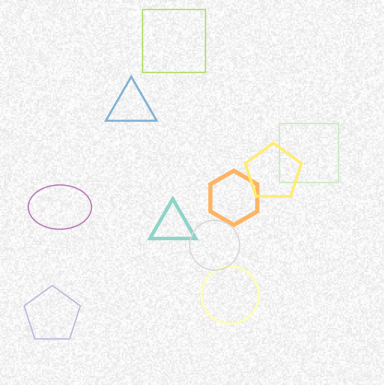[{"shape": "triangle", "thickness": 2.5, "radius": 0.34, "center": [0.449, 0.415]}, {"shape": "circle", "thickness": 1.5, "radius": 0.37, "center": [0.598, 0.234]}, {"shape": "pentagon", "thickness": 1, "radius": 0.38, "center": [0.136, 0.182]}, {"shape": "triangle", "thickness": 1.5, "radius": 0.38, "center": [0.341, 0.725]}, {"shape": "hexagon", "thickness": 3, "radius": 0.35, "center": [0.607, 0.486]}, {"shape": "square", "thickness": 1, "radius": 0.41, "center": [0.45, 0.894]}, {"shape": "circle", "thickness": 1, "radius": 0.32, "center": [0.558, 0.363]}, {"shape": "oval", "thickness": 1, "radius": 0.41, "center": [0.156, 0.462]}, {"shape": "square", "thickness": 1, "radius": 0.38, "center": [0.802, 0.603]}, {"shape": "pentagon", "thickness": 2, "radius": 0.38, "center": [0.71, 0.552]}]